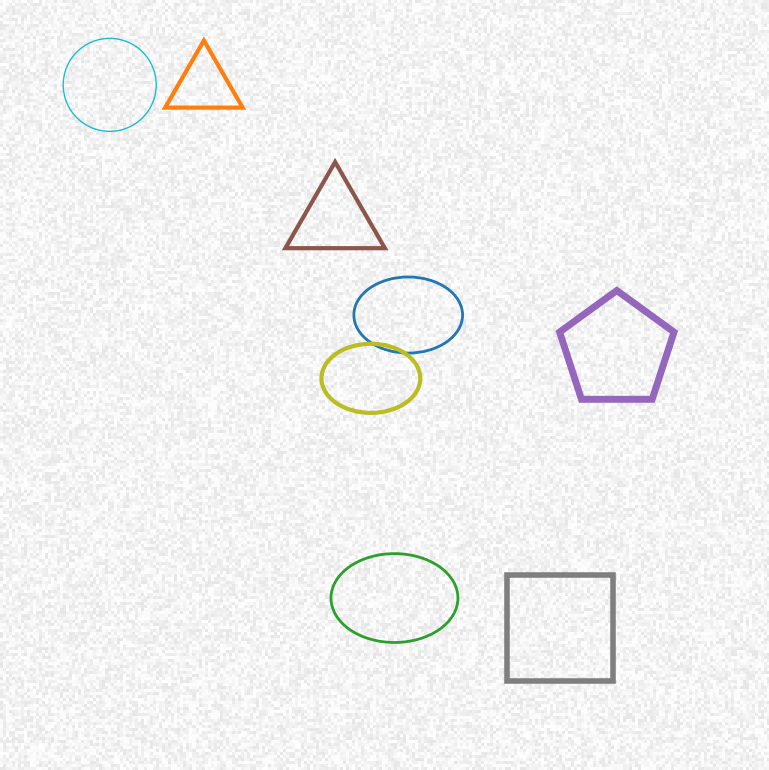[{"shape": "oval", "thickness": 1, "radius": 0.35, "center": [0.53, 0.591]}, {"shape": "triangle", "thickness": 1.5, "radius": 0.29, "center": [0.265, 0.889]}, {"shape": "oval", "thickness": 1, "radius": 0.41, "center": [0.512, 0.223]}, {"shape": "pentagon", "thickness": 2.5, "radius": 0.39, "center": [0.801, 0.545]}, {"shape": "triangle", "thickness": 1.5, "radius": 0.37, "center": [0.435, 0.715]}, {"shape": "square", "thickness": 2, "radius": 0.34, "center": [0.727, 0.185]}, {"shape": "oval", "thickness": 1.5, "radius": 0.32, "center": [0.482, 0.509]}, {"shape": "circle", "thickness": 0.5, "radius": 0.3, "center": [0.142, 0.89]}]